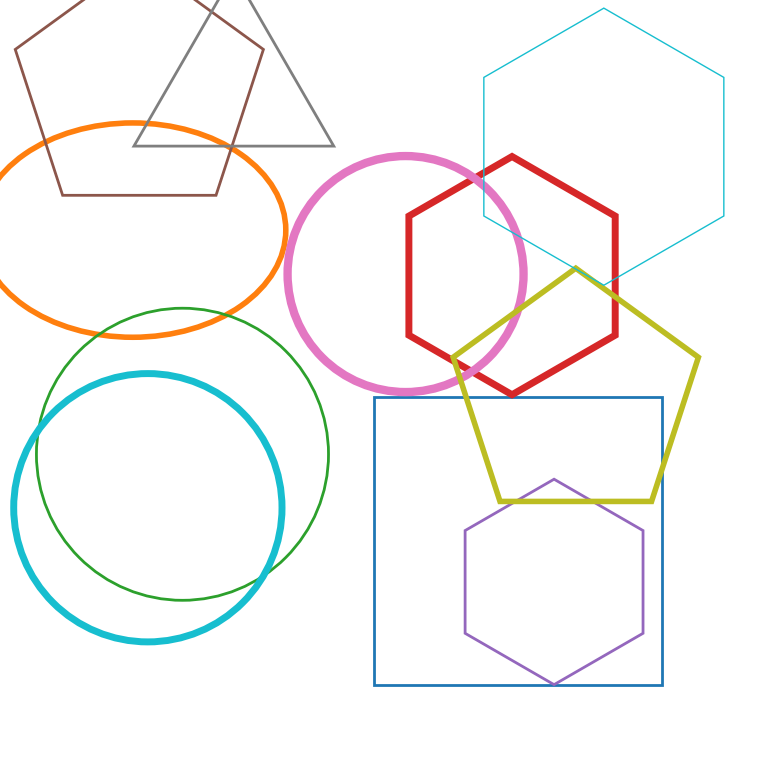[{"shape": "square", "thickness": 1, "radius": 0.94, "center": [0.673, 0.297]}, {"shape": "oval", "thickness": 2, "radius": 0.99, "center": [0.172, 0.701]}, {"shape": "circle", "thickness": 1, "radius": 0.95, "center": [0.237, 0.41]}, {"shape": "hexagon", "thickness": 2.5, "radius": 0.77, "center": [0.665, 0.642]}, {"shape": "hexagon", "thickness": 1, "radius": 0.67, "center": [0.72, 0.244]}, {"shape": "pentagon", "thickness": 1, "radius": 0.85, "center": [0.181, 0.883]}, {"shape": "circle", "thickness": 3, "radius": 0.77, "center": [0.527, 0.644]}, {"shape": "triangle", "thickness": 1, "radius": 0.75, "center": [0.304, 0.885]}, {"shape": "pentagon", "thickness": 2, "radius": 0.84, "center": [0.748, 0.484]}, {"shape": "circle", "thickness": 2.5, "radius": 0.87, "center": [0.192, 0.341]}, {"shape": "hexagon", "thickness": 0.5, "radius": 0.9, "center": [0.784, 0.809]}]